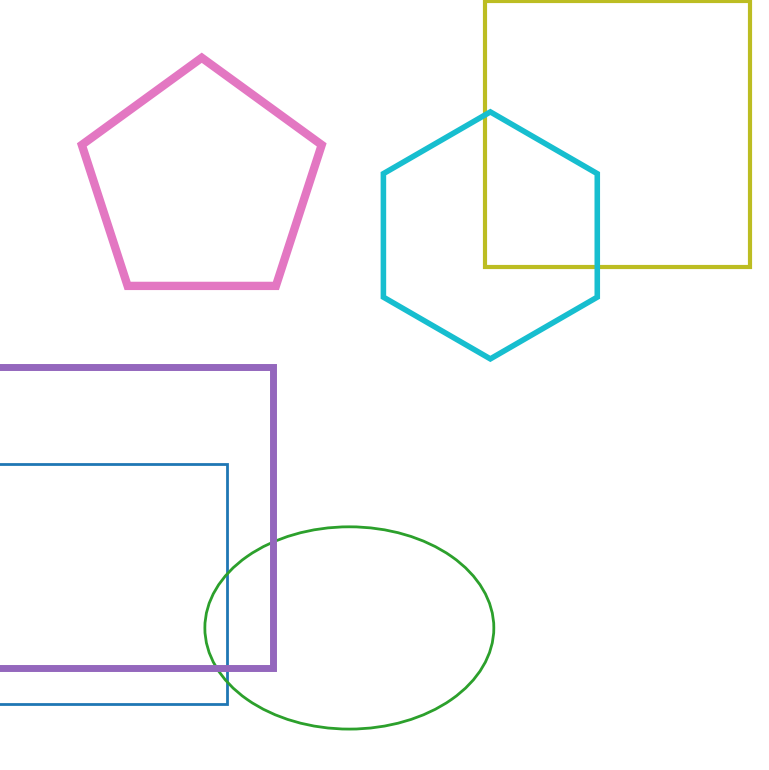[{"shape": "square", "thickness": 1, "radius": 0.78, "center": [0.139, 0.242]}, {"shape": "oval", "thickness": 1, "radius": 0.94, "center": [0.454, 0.184]}, {"shape": "square", "thickness": 2.5, "radius": 0.98, "center": [0.159, 0.328]}, {"shape": "pentagon", "thickness": 3, "radius": 0.82, "center": [0.262, 0.761]}, {"shape": "square", "thickness": 1.5, "radius": 0.86, "center": [0.802, 0.826]}, {"shape": "hexagon", "thickness": 2, "radius": 0.8, "center": [0.637, 0.694]}]